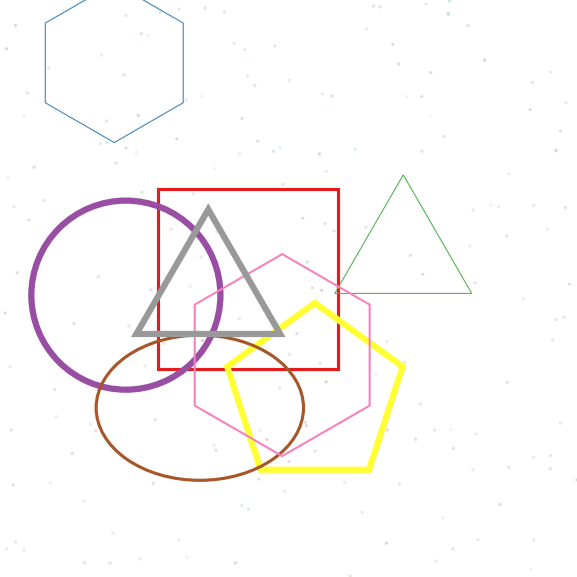[{"shape": "square", "thickness": 1.5, "radius": 0.78, "center": [0.429, 0.515]}, {"shape": "hexagon", "thickness": 0.5, "radius": 0.69, "center": [0.198, 0.89]}, {"shape": "triangle", "thickness": 0.5, "radius": 0.68, "center": [0.698, 0.56]}, {"shape": "circle", "thickness": 3, "radius": 0.82, "center": [0.218, 0.488]}, {"shape": "pentagon", "thickness": 3, "radius": 0.8, "center": [0.545, 0.315]}, {"shape": "oval", "thickness": 1.5, "radius": 0.9, "center": [0.346, 0.293]}, {"shape": "hexagon", "thickness": 1, "radius": 0.87, "center": [0.489, 0.384]}, {"shape": "triangle", "thickness": 3, "radius": 0.72, "center": [0.361, 0.493]}]